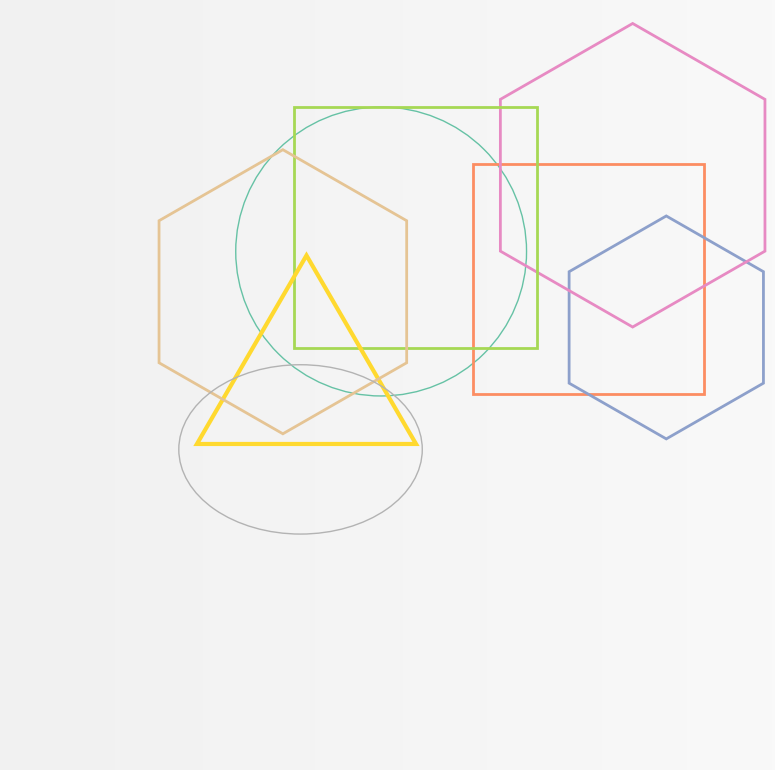[{"shape": "circle", "thickness": 0.5, "radius": 0.94, "center": [0.492, 0.673]}, {"shape": "square", "thickness": 1, "radius": 0.75, "center": [0.759, 0.637]}, {"shape": "hexagon", "thickness": 1, "radius": 0.72, "center": [0.86, 0.575]}, {"shape": "hexagon", "thickness": 1, "radius": 0.99, "center": [0.816, 0.772]}, {"shape": "square", "thickness": 1, "radius": 0.78, "center": [0.536, 0.705]}, {"shape": "triangle", "thickness": 1.5, "radius": 0.82, "center": [0.395, 0.505]}, {"shape": "hexagon", "thickness": 1, "radius": 0.92, "center": [0.365, 0.621]}, {"shape": "oval", "thickness": 0.5, "radius": 0.79, "center": [0.388, 0.416]}]